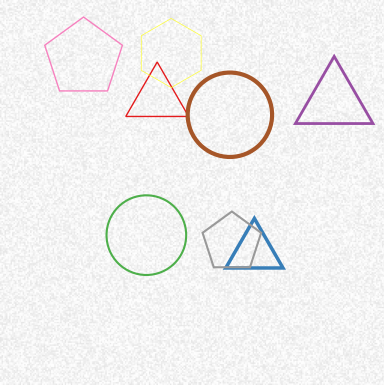[{"shape": "triangle", "thickness": 1, "radius": 0.47, "center": [0.408, 0.745]}, {"shape": "triangle", "thickness": 2.5, "radius": 0.43, "center": [0.661, 0.347]}, {"shape": "circle", "thickness": 1.5, "radius": 0.52, "center": [0.38, 0.389]}, {"shape": "triangle", "thickness": 2, "radius": 0.58, "center": [0.868, 0.737]}, {"shape": "hexagon", "thickness": 0.5, "radius": 0.45, "center": [0.445, 0.862]}, {"shape": "circle", "thickness": 3, "radius": 0.55, "center": [0.597, 0.702]}, {"shape": "pentagon", "thickness": 1, "radius": 0.53, "center": [0.217, 0.85]}, {"shape": "pentagon", "thickness": 1.5, "radius": 0.4, "center": [0.602, 0.371]}]